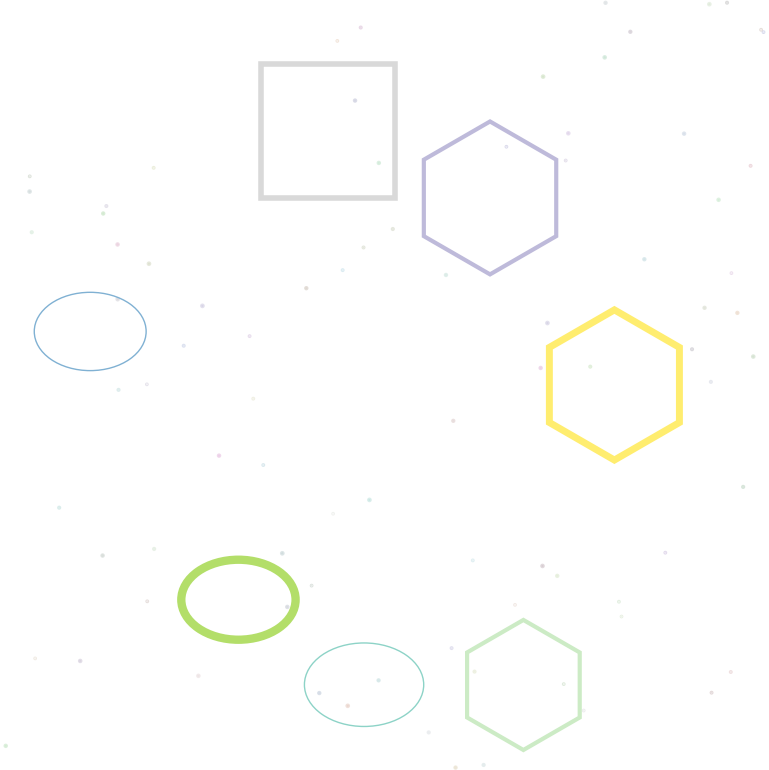[{"shape": "oval", "thickness": 0.5, "radius": 0.39, "center": [0.473, 0.111]}, {"shape": "hexagon", "thickness": 1.5, "radius": 0.5, "center": [0.636, 0.743]}, {"shape": "oval", "thickness": 0.5, "radius": 0.36, "center": [0.117, 0.57]}, {"shape": "oval", "thickness": 3, "radius": 0.37, "center": [0.31, 0.221]}, {"shape": "square", "thickness": 2, "radius": 0.44, "center": [0.426, 0.83]}, {"shape": "hexagon", "thickness": 1.5, "radius": 0.42, "center": [0.68, 0.11]}, {"shape": "hexagon", "thickness": 2.5, "radius": 0.49, "center": [0.798, 0.5]}]